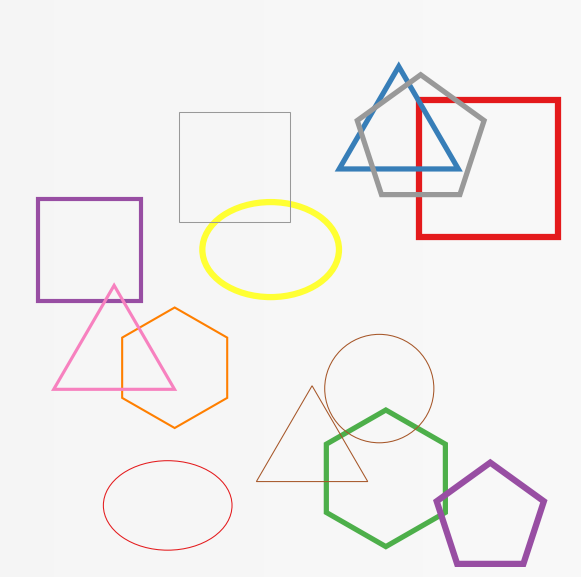[{"shape": "square", "thickness": 3, "radius": 0.59, "center": [0.84, 0.707]}, {"shape": "oval", "thickness": 0.5, "radius": 0.55, "center": [0.289, 0.124]}, {"shape": "triangle", "thickness": 2.5, "radius": 0.59, "center": [0.686, 0.766]}, {"shape": "hexagon", "thickness": 2.5, "radius": 0.59, "center": [0.664, 0.171]}, {"shape": "square", "thickness": 2, "radius": 0.44, "center": [0.155, 0.567]}, {"shape": "pentagon", "thickness": 3, "radius": 0.48, "center": [0.843, 0.101]}, {"shape": "hexagon", "thickness": 1, "radius": 0.52, "center": [0.301, 0.362]}, {"shape": "oval", "thickness": 3, "radius": 0.59, "center": [0.466, 0.567]}, {"shape": "circle", "thickness": 0.5, "radius": 0.47, "center": [0.653, 0.326]}, {"shape": "triangle", "thickness": 0.5, "radius": 0.55, "center": [0.537, 0.221]}, {"shape": "triangle", "thickness": 1.5, "radius": 0.6, "center": [0.196, 0.385]}, {"shape": "square", "thickness": 0.5, "radius": 0.48, "center": [0.403, 0.71]}, {"shape": "pentagon", "thickness": 2.5, "radius": 0.57, "center": [0.724, 0.755]}]